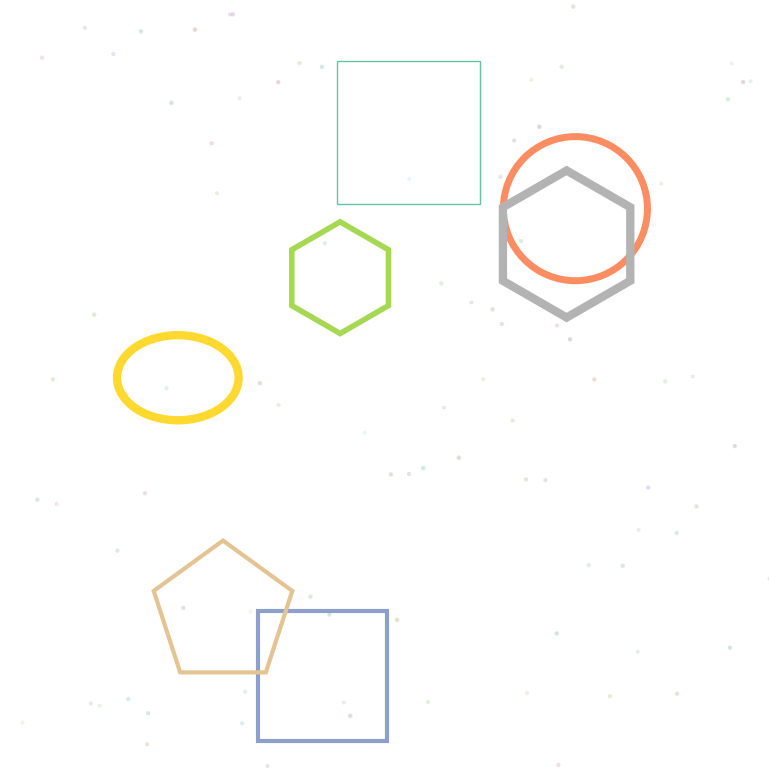[{"shape": "square", "thickness": 0.5, "radius": 0.47, "center": [0.531, 0.828]}, {"shape": "circle", "thickness": 2.5, "radius": 0.47, "center": [0.747, 0.729]}, {"shape": "square", "thickness": 1.5, "radius": 0.42, "center": [0.419, 0.122]}, {"shape": "hexagon", "thickness": 2, "radius": 0.36, "center": [0.442, 0.639]}, {"shape": "oval", "thickness": 3, "radius": 0.39, "center": [0.231, 0.509]}, {"shape": "pentagon", "thickness": 1.5, "radius": 0.47, "center": [0.29, 0.203]}, {"shape": "hexagon", "thickness": 3, "radius": 0.48, "center": [0.736, 0.683]}]